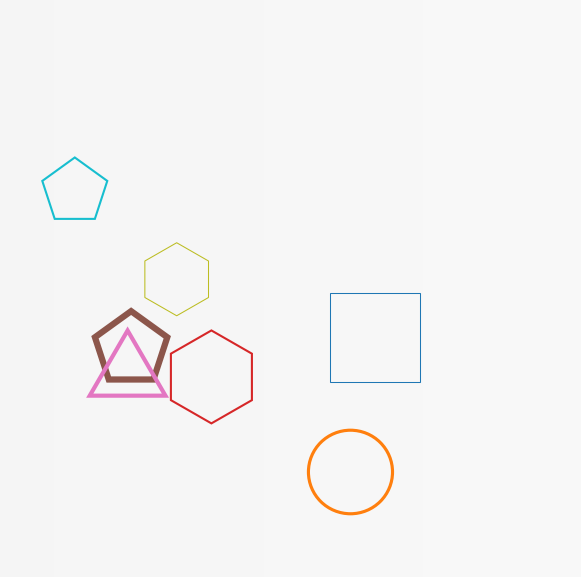[{"shape": "square", "thickness": 0.5, "radius": 0.39, "center": [0.645, 0.415]}, {"shape": "circle", "thickness": 1.5, "radius": 0.36, "center": [0.603, 0.182]}, {"shape": "hexagon", "thickness": 1, "radius": 0.4, "center": [0.364, 0.346]}, {"shape": "pentagon", "thickness": 3, "radius": 0.33, "center": [0.226, 0.395]}, {"shape": "triangle", "thickness": 2, "radius": 0.38, "center": [0.22, 0.352]}, {"shape": "hexagon", "thickness": 0.5, "radius": 0.32, "center": [0.304, 0.516]}, {"shape": "pentagon", "thickness": 1, "radius": 0.29, "center": [0.129, 0.668]}]